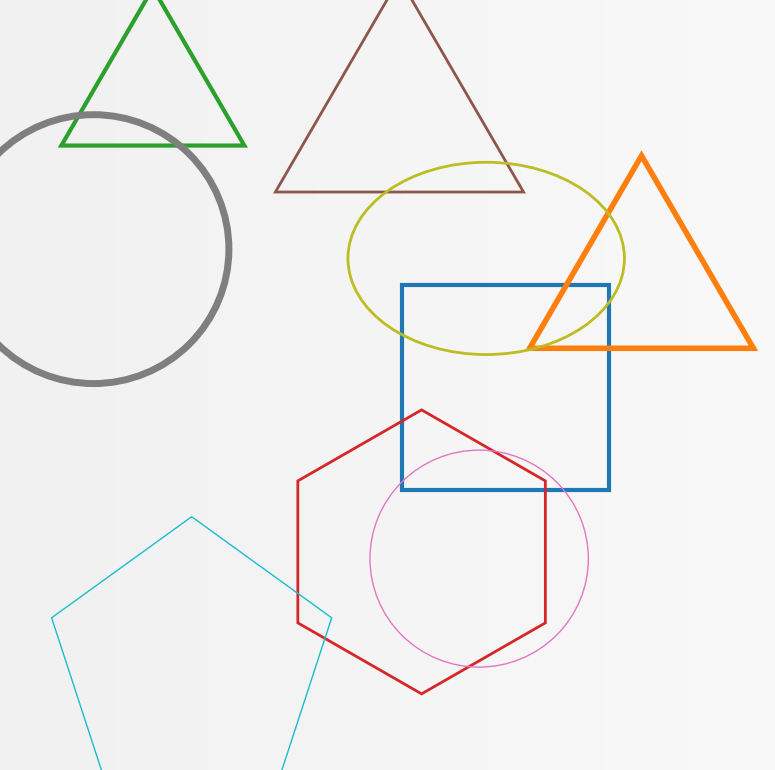[{"shape": "square", "thickness": 1.5, "radius": 0.67, "center": [0.652, 0.497]}, {"shape": "triangle", "thickness": 2, "radius": 0.83, "center": [0.828, 0.631]}, {"shape": "triangle", "thickness": 1.5, "radius": 0.68, "center": [0.197, 0.879]}, {"shape": "hexagon", "thickness": 1, "radius": 0.92, "center": [0.544, 0.283]}, {"shape": "triangle", "thickness": 1, "radius": 0.92, "center": [0.515, 0.843]}, {"shape": "circle", "thickness": 0.5, "radius": 0.7, "center": [0.618, 0.275]}, {"shape": "circle", "thickness": 2.5, "radius": 0.87, "center": [0.121, 0.676]}, {"shape": "oval", "thickness": 1, "radius": 0.89, "center": [0.627, 0.664]}, {"shape": "pentagon", "thickness": 0.5, "radius": 0.95, "center": [0.247, 0.139]}]